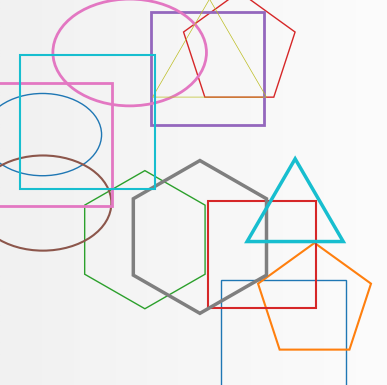[{"shape": "oval", "thickness": 1, "radius": 0.76, "center": [0.11, 0.65]}, {"shape": "square", "thickness": 1, "radius": 0.8, "center": [0.732, 0.111]}, {"shape": "pentagon", "thickness": 1.5, "radius": 0.77, "center": [0.812, 0.216]}, {"shape": "hexagon", "thickness": 1, "radius": 0.9, "center": [0.374, 0.377]}, {"shape": "pentagon", "thickness": 1, "radius": 0.76, "center": [0.618, 0.87]}, {"shape": "square", "thickness": 1.5, "radius": 0.7, "center": [0.676, 0.339]}, {"shape": "square", "thickness": 2, "radius": 0.73, "center": [0.535, 0.822]}, {"shape": "oval", "thickness": 1.5, "radius": 0.88, "center": [0.111, 0.473]}, {"shape": "square", "thickness": 2, "radius": 0.8, "center": [0.129, 0.625]}, {"shape": "oval", "thickness": 2, "radius": 0.99, "center": [0.335, 0.864]}, {"shape": "hexagon", "thickness": 2.5, "radius": 0.99, "center": [0.516, 0.385]}, {"shape": "triangle", "thickness": 0.5, "radius": 0.85, "center": [0.541, 0.833]}, {"shape": "square", "thickness": 1.5, "radius": 0.87, "center": [0.226, 0.683]}, {"shape": "triangle", "thickness": 2.5, "radius": 0.72, "center": [0.762, 0.444]}]